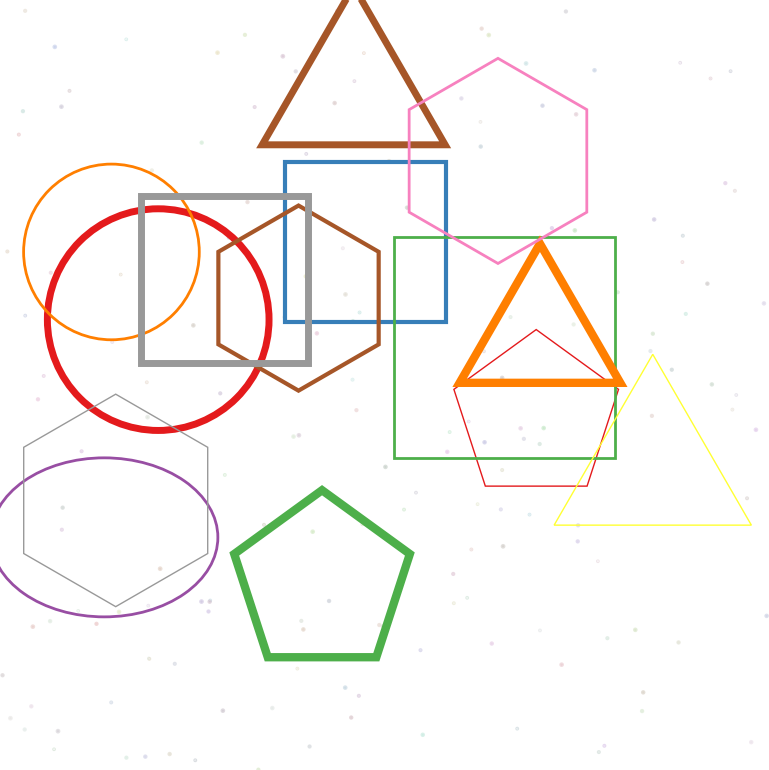[{"shape": "circle", "thickness": 2.5, "radius": 0.72, "center": [0.205, 0.585]}, {"shape": "pentagon", "thickness": 0.5, "radius": 0.56, "center": [0.696, 0.46]}, {"shape": "square", "thickness": 1.5, "radius": 0.52, "center": [0.474, 0.686]}, {"shape": "square", "thickness": 1, "radius": 0.72, "center": [0.656, 0.549]}, {"shape": "pentagon", "thickness": 3, "radius": 0.6, "center": [0.418, 0.243]}, {"shape": "oval", "thickness": 1, "radius": 0.74, "center": [0.135, 0.302]}, {"shape": "triangle", "thickness": 3, "radius": 0.6, "center": [0.701, 0.563]}, {"shape": "circle", "thickness": 1, "radius": 0.57, "center": [0.145, 0.673]}, {"shape": "triangle", "thickness": 0.5, "radius": 0.74, "center": [0.848, 0.392]}, {"shape": "hexagon", "thickness": 1.5, "radius": 0.6, "center": [0.388, 0.613]}, {"shape": "triangle", "thickness": 2.5, "radius": 0.69, "center": [0.459, 0.881]}, {"shape": "hexagon", "thickness": 1, "radius": 0.67, "center": [0.647, 0.791]}, {"shape": "square", "thickness": 2.5, "radius": 0.54, "center": [0.291, 0.637]}, {"shape": "hexagon", "thickness": 0.5, "radius": 0.69, "center": [0.15, 0.35]}]